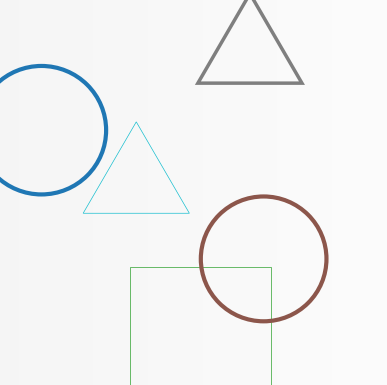[{"shape": "circle", "thickness": 3, "radius": 0.83, "center": [0.107, 0.662]}, {"shape": "square", "thickness": 0.5, "radius": 0.91, "center": [0.518, 0.125]}, {"shape": "circle", "thickness": 3, "radius": 0.81, "center": [0.68, 0.328]}, {"shape": "triangle", "thickness": 2.5, "radius": 0.78, "center": [0.645, 0.862]}, {"shape": "triangle", "thickness": 0.5, "radius": 0.79, "center": [0.352, 0.525]}]